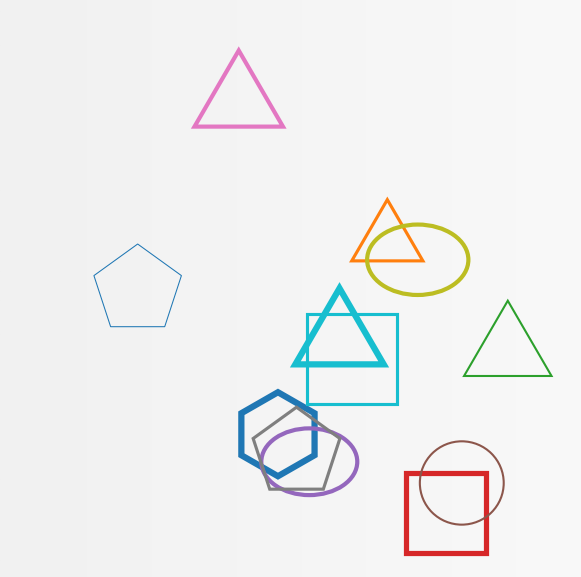[{"shape": "pentagon", "thickness": 0.5, "radius": 0.4, "center": [0.237, 0.497]}, {"shape": "hexagon", "thickness": 3, "radius": 0.36, "center": [0.478, 0.247]}, {"shape": "triangle", "thickness": 1.5, "radius": 0.35, "center": [0.666, 0.583]}, {"shape": "triangle", "thickness": 1, "radius": 0.43, "center": [0.874, 0.392]}, {"shape": "square", "thickness": 2.5, "radius": 0.34, "center": [0.767, 0.111]}, {"shape": "oval", "thickness": 2, "radius": 0.41, "center": [0.532, 0.2]}, {"shape": "circle", "thickness": 1, "radius": 0.36, "center": [0.794, 0.163]}, {"shape": "triangle", "thickness": 2, "radius": 0.44, "center": [0.411, 0.824]}, {"shape": "pentagon", "thickness": 1.5, "radius": 0.39, "center": [0.51, 0.216]}, {"shape": "oval", "thickness": 2, "radius": 0.44, "center": [0.719, 0.549]}, {"shape": "square", "thickness": 1.5, "radius": 0.39, "center": [0.606, 0.377]}, {"shape": "triangle", "thickness": 3, "radius": 0.44, "center": [0.584, 0.412]}]